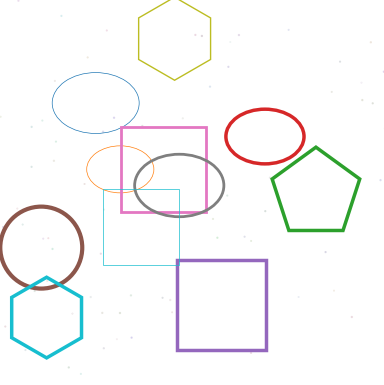[{"shape": "oval", "thickness": 0.5, "radius": 0.56, "center": [0.249, 0.732]}, {"shape": "oval", "thickness": 0.5, "radius": 0.44, "center": [0.312, 0.56]}, {"shape": "pentagon", "thickness": 2.5, "radius": 0.6, "center": [0.821, 0.498]}, {"shape": "oval", "thickness": 2.5, "radius": 0.51, "center": [0.688, 0.645]}, {"shape": "square", "thickness": 2.5, "radius": 0.58, "center": [0.576, 0.208]}, {"shape": "circle", "thickness": 3, "radius": 0.53, "center": [0.107, 0.357]}, {"shape": "square", "thickness": 2, "radius": 0.55, "center": [0.425, 0.56]}, {"shape": "oval", "thickness": 2, "radius": 0.58, "center": [0.466, 0.518]}, {"shape": "hexagon", "thickness": 1, "radius": 0.54, "center": [0.454, 0.899]}, {"shape": "square", "thickness": 0.5, "radius": 0.5, "center": [0.367, 0.41]}, {"shape": "hexagon", "thickness": 2.5, "radius": 0.52, "center": [0.121, 0.175]}]